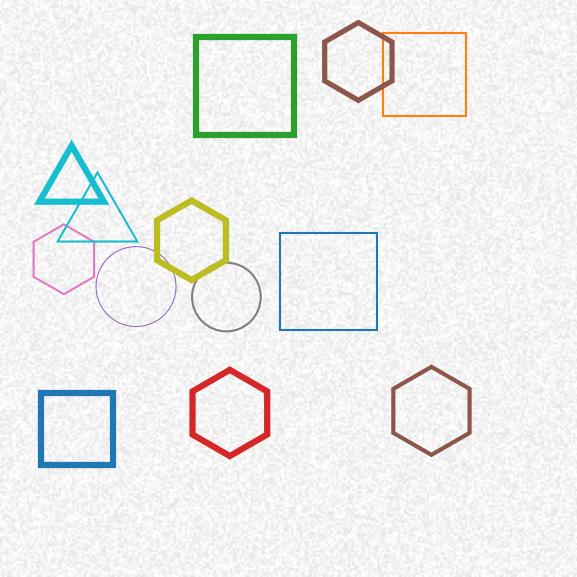[{"shape": "square", "thickness": 3, "radius": 0.31, "center": [0.133, 0.256]}, {"shape": "square", "thickness": 1, "radius": 0.42, "center": [0.569, 0.512]}, {"shape": "square", "thickness": 1, "radius": 0.36, "center": [0.735, 0.87]}, {"shape": "square", "thickness": 3, "radius": 0.42, "center": [0.424, 0.85]}, {"shape": "hexagon", "thickness": 3, "radius": 0.37, "center": [0.398, 0.284]}, {"shape": "circle", "thickness": 0.5, "radius": 0.35, "center": [0.236, 0.503]}, {"shape": "hexagon", "thickness": 2.5, "radius": 0.34, "center": [0.621, 0.893]}, {"shape": "hexagon", "thickness": 2, "radius": 0.38, "center": [0.747, 0.288]}, {"shape": "hexagon", "thickness": 1, "radius": 0.3, "center": [0.111, 0.55]}, {"shape": "circle", "thickness": 1, "radius": 0.3, "center": [0.392, 0.485]}, {"shape": "hexagon", "thickness": 3, "radius": 0.34, "center": [0.332, 0.583]}, {"shape": "triangle", "thickness": 3, "radius": 0.32, "center": [0.124, 0.682]}, {"shape": "triangle", "thickness": 1, "radius": 0.4, "center": [0.169, 0.621]}]